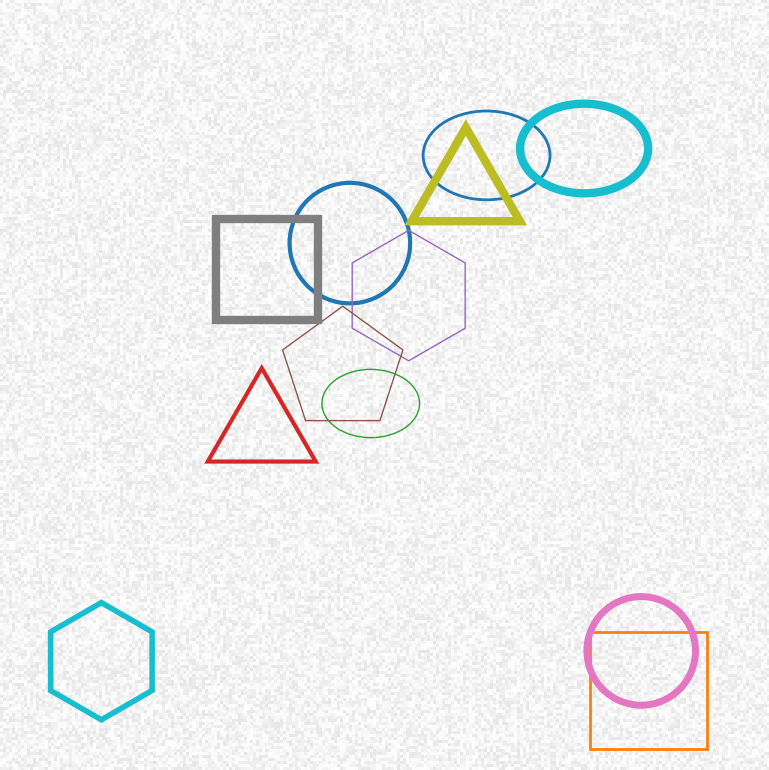[{"shape": "circle", "thickness": 1.5, "radius": 0.39, "center": [0.454, 0.684]}, {"shape": "oval", "thickness": 1, "radius": 0.41, "center": [0.632, 0.798]}, {"shape": "square", "thickness": 1, "radius": 0.38, "center": [0.842, 0.103]}, {"shape": "oval", "thickness": 0.5, "radius": 0.32, "center": [0.482, 0.476]}, {"shape": "triangle", "thickness": 1.5, "radius": 0.4, "center": [0.34, 0.441]}, {"shape": "hexagon", "thickness": 0.5, "radius": 0.42, "center": [0.531, 0.616]}, {"shape": "pentagon", "thickness": 0.5, "radius": 0.41, "center": [0.445, 0.52]}, {"shape": "circle", "thickness": 2.5, "radius": 0.35, "center": [0.833, 0.155]}, {"shape": "square", "thickness": 3, "radius": 0.33, "center": [0.347, 0.65]}, {"shape": "triangle", "thickness": 3, "radius": 0.41, "center": [0.605, 0.753]}, {"shape": "oval", "thickness": 3, "radius": 0.42, "center": [0.759, 0.807]}, {"shape": "hexagon", "thickness": 2, "radius": 0.38, "center": [0.132, 0.141]}]